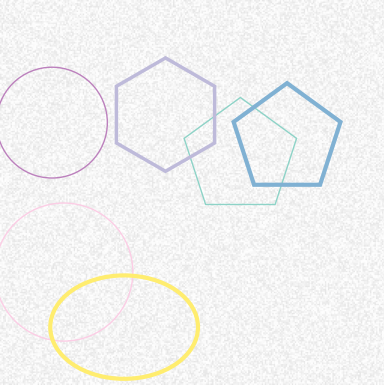[{"shape": "pentagon", "thickness": 1, "radius": 0.77, "center": [0.624, 0.593]}, {"shape": "hexagon", "thickness": 2.5, "radius": 0.74, "center": [0.43, 0.702]}, {"shape": "pentagon", "thickness": 3, "radius": 0.73, "center": [0.746, 0.638]}, {"shape": "circle", "thickness": 1, "radius": 0.9, "center": [0.166, 0.293]}, {"shape": "circle", "thickness": 1, "radius": 0.72, "center": [0.135, 0.682]}, {"shape": "oval", "thickness": 3, "radius": 0.96, "center": [0.322, 0.15]}]